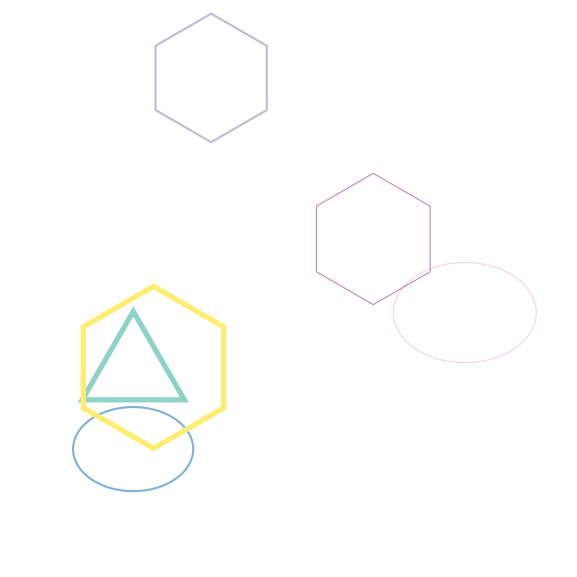[{"shape": "triangle", "thickness": 2.5, "radius": 0.51, "center": [0.231, 0.358]}, {"shape": "hexagon", "thickness": 1, "radius": 0.56, "center": [0.366, 0.864]}, {"shape": "oval", "thickness": 1, "radius": 0.52, "center": [0.231, 0.221]}, {"shape": "oval", "thickness": 0.5, "radius": 0.62, "center": [0.805, 0.458]}, {"shape": "hexagon", "thickness": 0.5, "radius": 0.57, "center": [0.646, 0.585]}, {"shape": "hexagon", "thickness": 2.5, "radius": 0.7, "center": [0.266, 0.363]}]